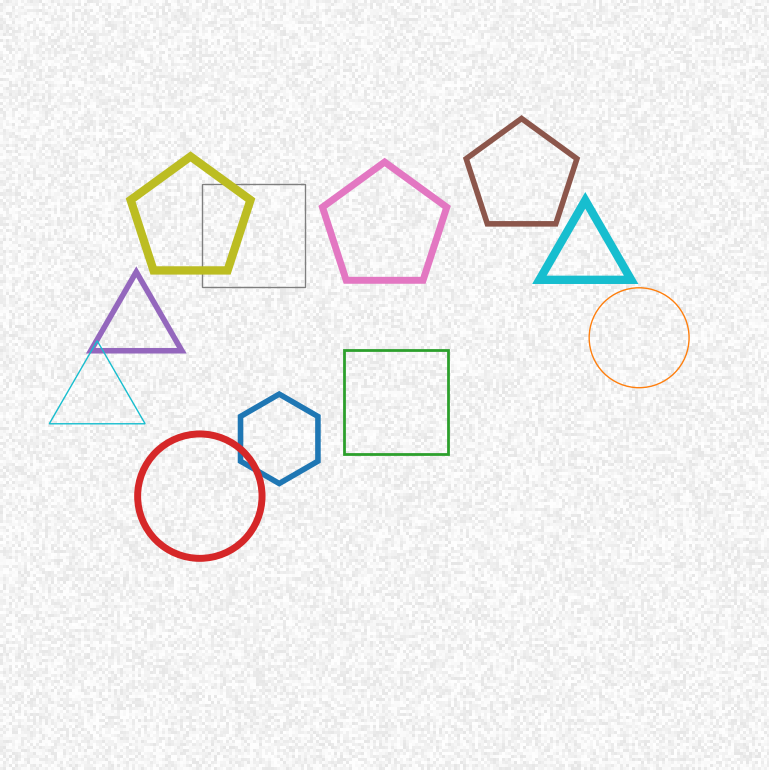[{"shape": "hexagon", "thickness": 2, "radius": 0.29, "center": [0.363, 0.43]}, {"shape": "circle", "thickness": 0.5, "radius": 0.32, "center": [0.83, 0.561]}, {"shape": "square", "thickness": 1, "radius": 0.34, "center": [0.514, 0.478]}, {"shape": "circle", "thickness": 2.5, "radius": 0.4, "center": [0.26, 0.356]}, {"shape": "triangle", "thickness": 2, "radius": 0.34, "center": [0.177, 0.579]}, {"shape": "pentagon", "thickness": 2, "radius": 0.38, "center": [0.677, 0.77]}, {"shape": "pentagon", "thickness": 2.5, "radius": 0.42, "center": [0.5, 0.705]}, {"shape": "square", "thickness": 0.5, "radius": 0.33, "center": [0.329, 0.694]}, {"shape": "pentagon", "thickness": 3, "radius": 0.41, "center": [0.247, 0.715]}, {"shape": "triangle", "thickness": 3, "radius": 0.34, "center": [0.76, 0.671]}, {"shape": "triangle", "thickness": 0.5, "radius": 0.36, "center": [0.126, 0.486]}]